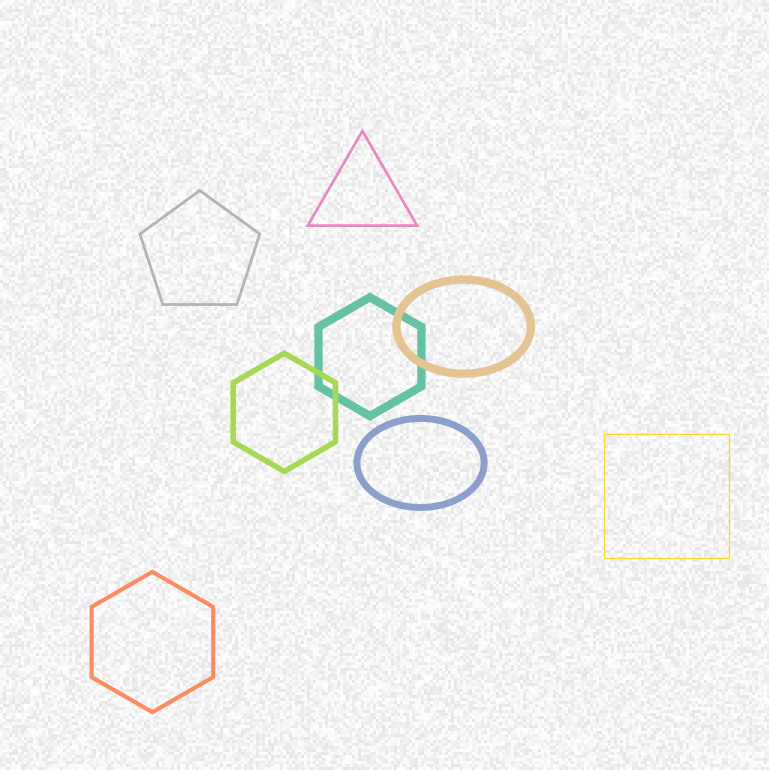[{"shape": "hexagon", "thickness": 3, "radius": 0.39, "center": [0.48, 0.537]}, {"shape": "hexagon", "thickness": 1.5, "radius": 0.46, "center": [0.198, 0.166]}, {"shape": "oval", "thickness": 2.5, "radius": 0.41, "center": [0.546, 0.399]}, {"shape": "triangle", "thickness": 1, "radius": 0.41, "center": [0.471, 0.748]}, {"shape": "hexagon", "thickness": 2, "radius": 0.38, "center": [0.369, 0.465]}, {"shape": "square", "thickness": 0.5, "radius": 0.4, "center": [0.866, 0.356]}, {"shape": "oval", "thickness": 3, "radius": 0.44, "center": [0.602, 0.576]}, {"shape": "pentagon", "thickness": 1, "radius": 0.41, "center": [0.26, 0.671]}]